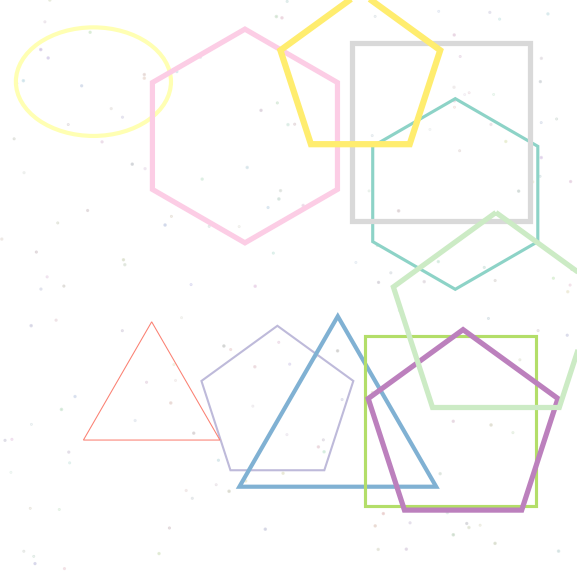[{"shape": "hexagon", "thickness": 1.5, "radius": 0.83, "center": [0.788, 0.663]}, {"shape": "oval", "thickness": 2, "radius": 0.67, "center": [0.162, 0.858]}, {"shape": "pentagon", "thickness": 1, "radius": 0.69, "center": [0.48, 0.297]}, {"shape": "triangle", "thickness": 0.5, "radius": 0.68, "center": [0.263, 0.305]}, {"shape": "triangle", "thickness": 2, "radius": 0.98, "center": [0.585, 0.255]}, {"shape": "square", "thickness": 1.5, "radius": 0.74, "center": [0.78, 0.27]}, {"shape": "hexagon", "thickness": 2.5, "radius": 0.93, "center": [0.424, 0.764]}, {"shape": "square", "thickness": 2.5, "radius": 0.77, "center": [0.763, 0.771]}, {"shape": "pentagon", "thickness": 2.5, "radius": 0.86, "center": [0.802, 0.256]}, {"shape": "pentagon", "thickness": 2.5, "radius": 0.93, "center": [0.859, 0.445]}, {"shape": "pentagon", "thickness": 3, "radius": 0.73, "center": [0.624, 0.867]}]